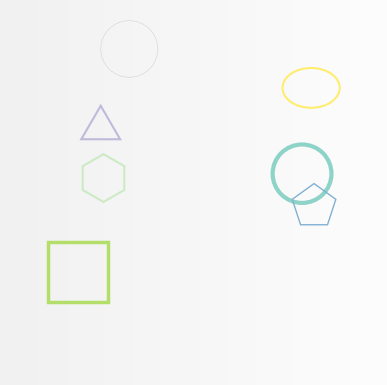[{"shape": "circle", "thickness": 3, "radius": 0.38, "center": [0.78, 0.549]}, {"shape": "triangle", "thickness": 1.5, "radius": 0.29, "center": [0.26, 0.667]}, {"shape": "pentagon", "thickness": 1, "radius": 0.3, "center": [0.81, 0.464]}, {"shape": "square", "thickness": 2.5, "radius": 0.39, "center": [0.201, 0.294]}, {"shape": "circle", "thickness": 0.5, "radius": 0.37, "center": [0.334, 0.873]}, {"shape": "hexagon", "thickness": 1.5, "radius": 0.31, "center": [0.267, 0.538]}, {"shape": "oval", "thickness": 1.5, "radius": 0.37, "center": [0.803, 0.772]}]